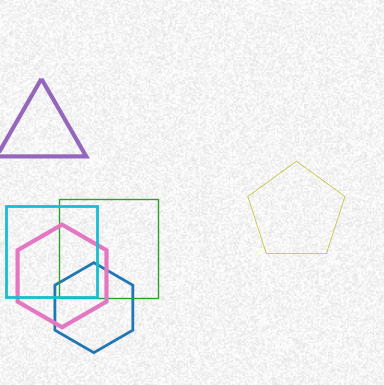[{"shape": "hexagon", "thickness": 2, "radius": 0.58, "center": [0.244, 0.201]}, {"shape": "square", "thickness": 1, "radius": 0.64, "center": [0.281, 0.355]}, {"shape": "triangle", "thickness": 3, "radius": 0.67, "center": [0.108, 0.661]}, {"shape": "hexagon", "thickness": 3, "radius": 0.67, "center": [0.161, 0.283]}, {"shape": "pentagon", "thickness": 0.5, "radius": 0.66, "center": [0.77, 0.449]}, {"shape": "square", "thickness": 2, "radius": 0.59, "center": [0.134, 0.347]}]